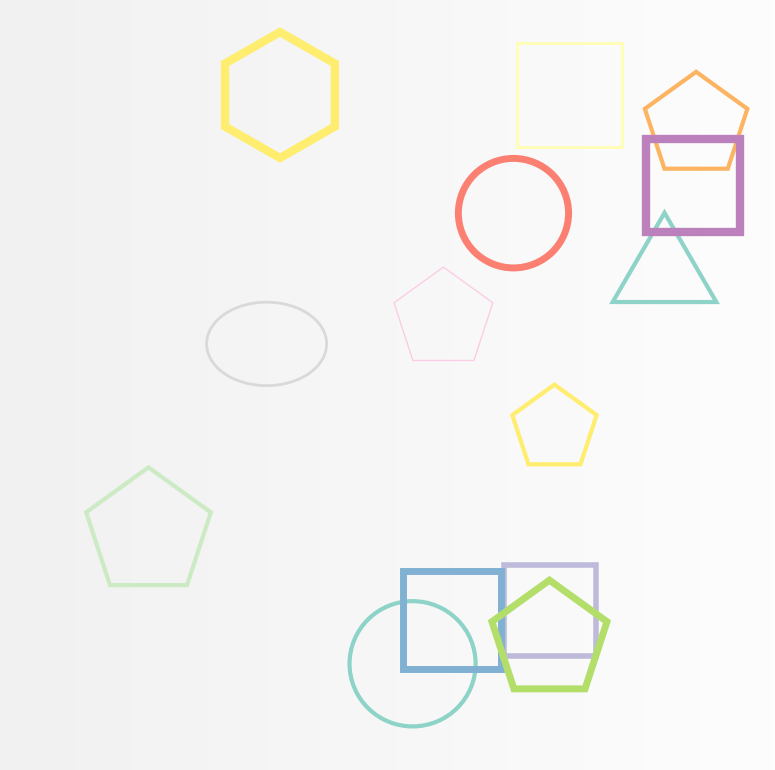[{"shape": "triangle", "thickness": 1.5, "radius": 0.39, "center": [0.857, 0.646]}, {"shape": "circle", "thickness": 1.5, "radius": 0.41, "center": [0.532, 0.138]}, {"shape": "square", "thickness": 1, "radius": 0.34, "center": [0.735, 0.877]}, {"shape": "square", "thickness": 2, "radius": 0.3, "center": [0.71, 0.207]}, {"shape": "circle", "thickness": 2.5, "radius": 0.36, "center": [0.663, 0.723]}, {"shape": "square", "thickness": 2.5, "radius": 0.32, "center": [0.583, 0.195]}, {"shape": "pentagon", "thickness": 1.5, "radius": 0.35, "center": [0.898, 0.837]}, {"shape": "pentagon", "thickness": 2.5, "radius": 0.39, "center": [0.709, 0.168]}, {"shape": "pentagon", "thickness": 0.5, "radius": 0.34, "center": [0.572, 0.586]}, {"shape": "oval", "thickness": 1, "radius": 0.39, "center": [0.344, 0.553]}, {"shape": "square", "thickness": 3, "radius": 0.3, "center": [0.895, 0.759]}, {"shape": "pentagon", "thickness": 1.5, "radius": 0.42, "center": [0.192, 0.308]}, {"shape": "hexagon", "thickness": 3, "radius": 0.41, "center": [0.361, 0.877]}, {"shape": "pentagon", "thickness": 1.5, "radius": 0.29, "center": [0.715, 0.443]}]